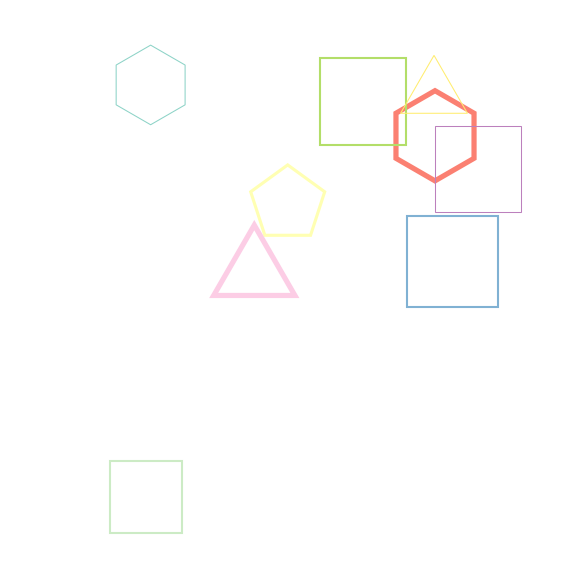[{"shape": "hexagon", "thickness": 0.5, "radius": 0.34, "center": [0.261, 0.852]}, {"shape": "pentagon", "thickness": 1.5, "radius": 0.34, "center": [0.498, 0.646]}, {"shape": "hexagon", "thickness": 2.5, "radius": 0.39, "center": [0.753, 0.764]}, {"shape": "square", "thickness": 1, "radius": 0.39, "center": [0.784, 0.546]}, {"shape": "square", "thickness": 1, "radius": 0.38, "center": [0.629, 0.823]}, {"shape": "triangle", "thickness": 2.5, "radius": 0.41, "center": [0.44, 0.528]}, {"shape": "square", "thickness": 0.5, "radius": 0.37, "center": [0.828, 0.706]}, {"shape": "square", "thickness": 1, "radius": 0.31, "center": [0.253, 0.138]}, {"shape": "triangle", "thickness": 0.5, "radius": 0.33, "center": [0.752, 0.836]}]